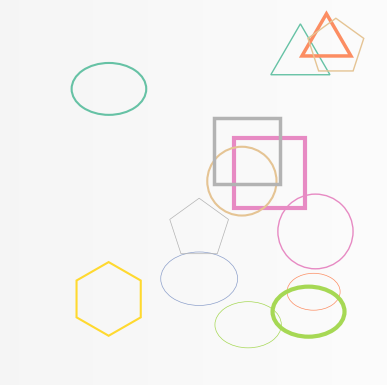[{"shape": "triangle", "thickness": 1, "radius": 0.44, "center": [0.775, 0.85]}, {"shape": "oval", "thickness": 1.5, "radius": 0.48, "center": [0.281, 0.769]}, {"shape": "triangle", "thickness": 2.5, "radius": 0.37, "center": [0.842, 0.891]}, {"shape": "oval", "thickness": 0.5, "radius": 0.34, "center": [0.809, 0.242]}, {"shape": "oval", "thickness": 0.5, "radius": 0.5, "center": [0.514, 0.276]}, {"shape": "square", "thickness": 3, "radius": 0.46, "center": [0.696, 0.551]}, {"shape": "circle", "thickness": 1, "radius": 0.49, "center": [0.814, 0.399]}, {"shape": "oval", "thickness": 0.5, "radius": 0.43, "center": [0.64, 0.156]}, {"shape": "oval", "thickness": 3, "radius": 0.46, "center": [0.796, 0.19]}, {"shape": "hexagon", "thickness": 1.5, "radius": 0.48, "center": [0.28, 0.224]}, {"shape": "pentagon", "thickness": 1, "radius": 0.38, "center": [0.867, 0.877]}, {"shape": "circle", "thickness": 1.5, "radius": 0.45, "center": [0.624, 0.529]}, {"shape": "pentagon", "thickness": 0.5, "radius": 0.4, "center": [0.514, 0.405]}, {"shape": "square", "thickness": 2.5, "radius": 0.43, "center": [0.638, 0.608]}]